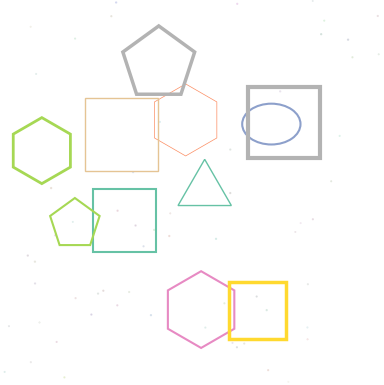[{"shape": "triangle", "thickness": 1, "radius": 0.4, "center": [0.532, 0.506]}, {"shape": "square", "thickness": 1.5, "radius": 0.4, "center": [0.324, 0.428]}, {"shape": "hexagon", "thickness": 0.5, "radius": 0.47, "center": [0.482, 0.688]}, {"shape": "oval", "thickness": 1.5, "radius": 0.38, "center": [0.705, 0.678]}, {"shape": "hexagon", "thickness": 1.5, "radius": 0.5, "center": [0.522, 0.196]}, {"shape": "hexagon", "thickness": 2, "radius": 0.43, "center": [0.109, 0.609]}, {"shape": "pentagon", "thickness": 1.5, "radius": 0.34, "center": [0.194, 0.418]}, {"shape": "square", "thickness": 2.5, "radius": 0.37, "center": [0.669, 0.193]}, {"shape": "square", "thickness": 1, "radius": 0.47, "center": [0.315, 0.651]}, {"shape": "pentagon", "thickness": 2.5, "radius": 0.49, "center": [0.412, 0.835]}, {"shape": "square", "thickness": 3, "radius": 0.46, "center": [0.738, 0.683]}]